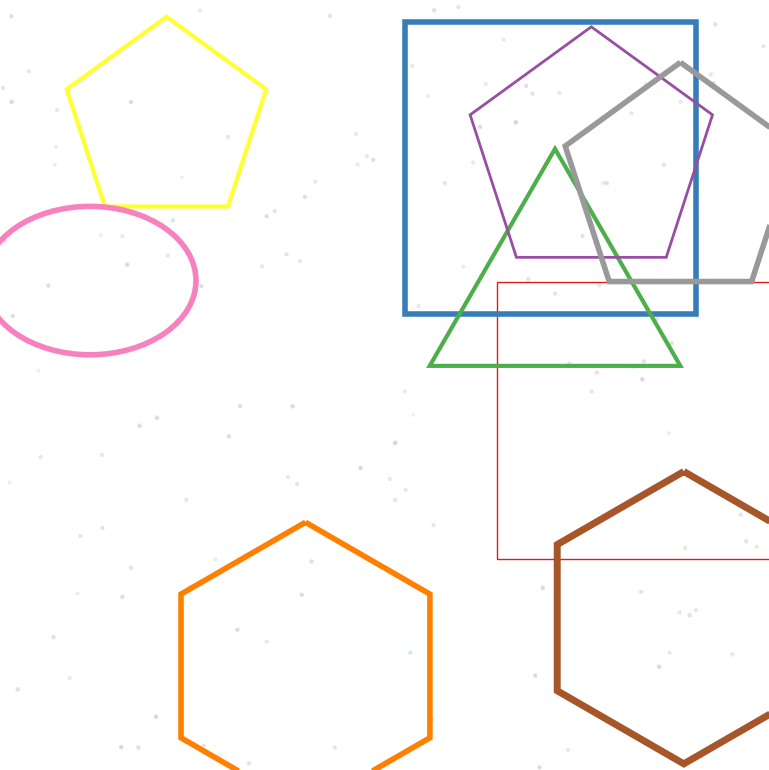[{"shape": "square", "thickness": 0.5, "radius": 0.9, "center": [0.826, 0.454]}, {"shape": "square", "thickness": 2, "radius": 0.95, "center": [0.715, 0.782]}, {"shape": "triangle", "thickness": 1.5, "radius": 0.94, "center": [0.721, 0.619]}, {"shape": "pentagon", "thickness": 1, "radius": 0.83, "center": [0.768, 0.8]}, {"shape": "hexagon", "thickness": 2, "radius": 0.93, "center": [0.397, 0.135]}, {"shape": "pentagon", "thickness": 1.5, "radius": 0.68, "center": [0.216, 0.842]}, {"shape": "hexagon", "thickness": 2.5, "radius": 0.95, "center": [0.888, 0.198]}, {"shape": "oval", "thickness": 2, "radius": 0.69, "center": [0.117, 0.636]}, {"shape": "pentagon", "thickness": 2, "radius": 0.79, "center": [0.884, 0.762]}]